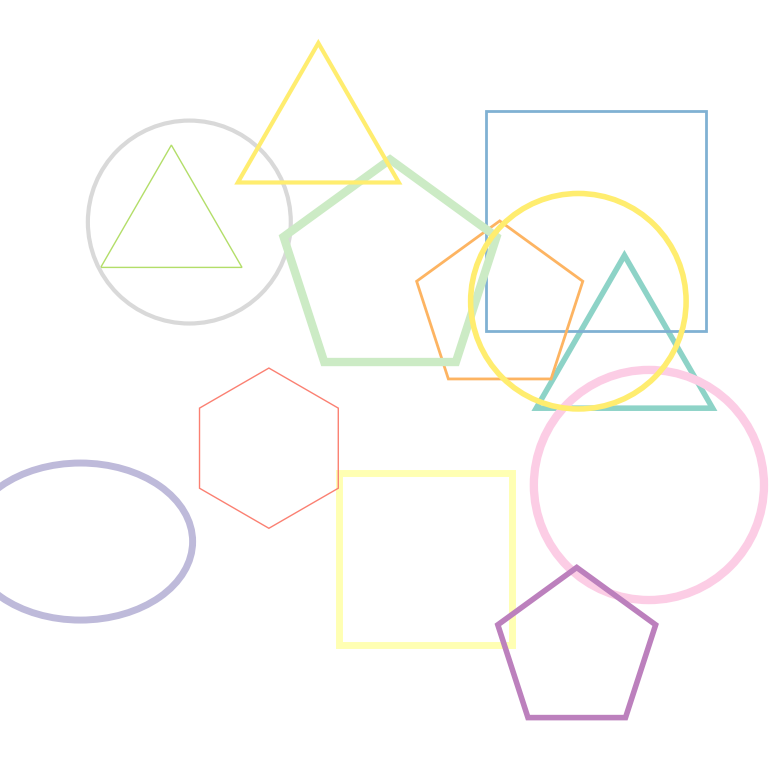[{"shape": "triangle", "thickness": 2, "radius": 0.66, "center": [0.811, 0.536]}, {"shape": "square", "thickness": 2.5, "radius": 0.56, "center": [0.553, 0.274]}, {"shape": "oval", "thickness": 2.5, "radius": 0.73, "center": [0.104, 0.297]}, {"shape": "hexagon", "thickness": 0.5, "radius": 0.52, "center": [0.349, 0.418]}, {"shape": "square", "thickness": 1, "radius": 0.71, "center": [0.774, 0.713]}, {"shape": "pentagon", "thickness": 1, "radius": 0.57, "center": [0.649, 0.6]}, {"shape": "triangle", "thickness": 0.5, "radius": 0.53, "center": [0.223, 0.706]}, {"shape": "circle", "thickness": 3, "radius": 0.75, "center": [0.843, 0.37]}, {"shape": "circle", "thickness": 1.5, "radius": 0.66, "center": [0.246, 0.712]}, {"shape": "pentagon", "thickness": 2, "radius": 0.54, "center": [0.749, 0.155]}, {"shape": "pentagon", "thickness": 3, "radius": 0.73, "center": [0.507, 0.647]}, {"shape": "circle", "thickness": 2, "radius": 0.7, "center": [0.751, 0.609]}, {"shape": "triangle", "thickness": 1.5, "radius": 0.6, "center": [0.413, 0.823]}]